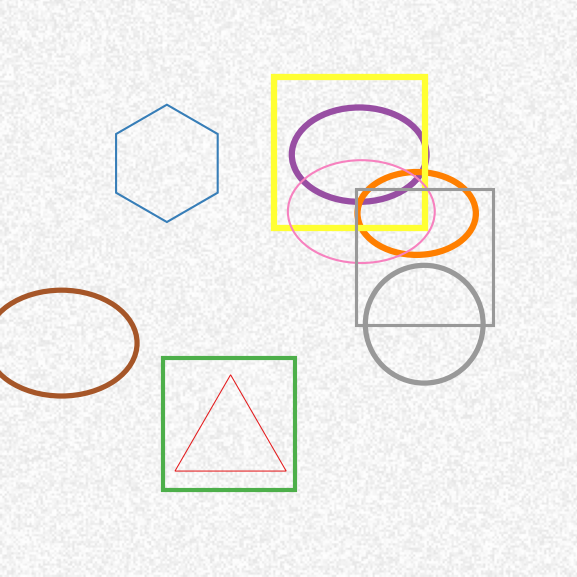[{"shape": "triangle", "thickness": 0.5, "radius": 0.56, "center": [0.399, 0.239]}, {"shape": "hexagon", "thickness": 1, "radius": 0.51, "center": [0.289, 0.716]}, {"shape": "square", "thickness": 2, "radius": 0.57, "center": [0.396, 0.265]}, {"shape": "oval", "thickness": 3, "radius": 0.58, "center": [0.622, 0.731]}, {"shape": "oval", "thickness": 3, "radius": 0.51, "center": [0.722, 0.63]}, {"shape": "square", "thickness": 3, "radius": 0.65, "center": [0.605, 0.735]}, {"shape": "oval", "thickness": 2.5, "radius": 0.65, "center": [0.106, 0.405]}, {"shape": "oval", "thickness": 1, "radius": 0.64, "center": [0.626, 0.633]}, {"shape": "circle", "thickness": 2.5, "radius": 0.51, "center": [0.735, 0.438]}, {"shape": "square", "thickness": 1.5, "radius": 0.59, "center": [0.735, 0.554]}]